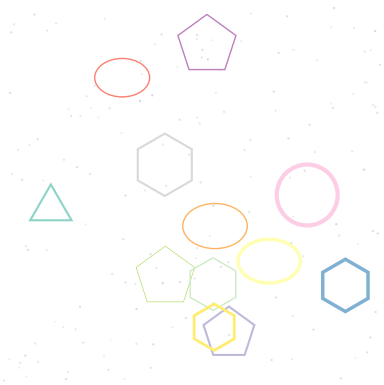[{"shape": "triangle", "thickness": 1.5, "radius": 0.31, "center": [0.132, 0.459]}, {"shape": "oval", "thickness": 2.5, "radius": 0.41, "center": [0.699, 0.322]}, {"shape": "pentagon", "thickness": 1.5, "radius": 0.35, "center": [0.595, 0.134]}, {"shape": "oval", "thickness": 1, "radius": 0.36, "center": [0.317, 0.798]}, {"shape": "hexagon", "thickness": 2.5, "radius": 0.34, "center": [0.897, 0.259]}, {"shape": "oval", "thickness": 1, "radius": 0.42, "center": [0.558, 0.413]}, {"shape": "pentagon", "thickness": 0.5, "radius": 0.4, "center": [0.43, 0.281]}, {"shape": "circle", "thickness": 3, "radius": 0.4, "center": [0.798, 0.494]}, {"shape": "hexagon", "thickness": 1.5, "radius": 0.41, "center": [0.428, 0.572]}, {"shape": "pentagon", "thickness": 1, "radius": 0.4, "center": [0.537, 0.883]}, {"shape": "hexagon", "thickness": 1, "radius": 0.34, "center": [0.553, 0.262]}, {"shape": "hexagon", "thickness": 2, "radius": 0.3, "center": [0.556, 0.15]}]